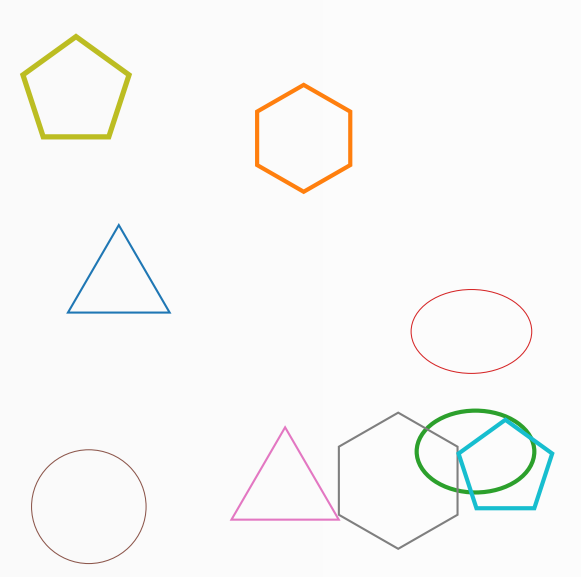[{"shape": "triangle", "thickness": 1, "radius": 0.51, "center": [0.204, 0.508]}, {"shape": "hexagon", "thickness": 2, "radius": 0.46, "center": [0.522, 0.76]}, {"shape": "oval", "thickness": 2, "radius": 0.51, "center": [0.818, 0.217]}, {"shape": "oval", "thickness": 0.5, "radius": 0.52, "center": [0.811, 0.425]}, {"shape": "circle", "thickness": 0.5, "radius": 0.49, "center": [0.153, 0.122]}, {"shape": "triangle", "thickness": 1, "radius": 0.53, "center": [0.491, 0.153]}, {"shape": "hexagon", "thickness": 1, "radius": 0.59, "center": [0.685, 0.167]}, {"shape": "pentagon", "thickness": 2.5, "radius": 0.48, "center": [0.131, 0.84]}, {"shape": "pentagon", "thickness": 2, "radius": 0.42, "center": [0.869, 0.188]}]